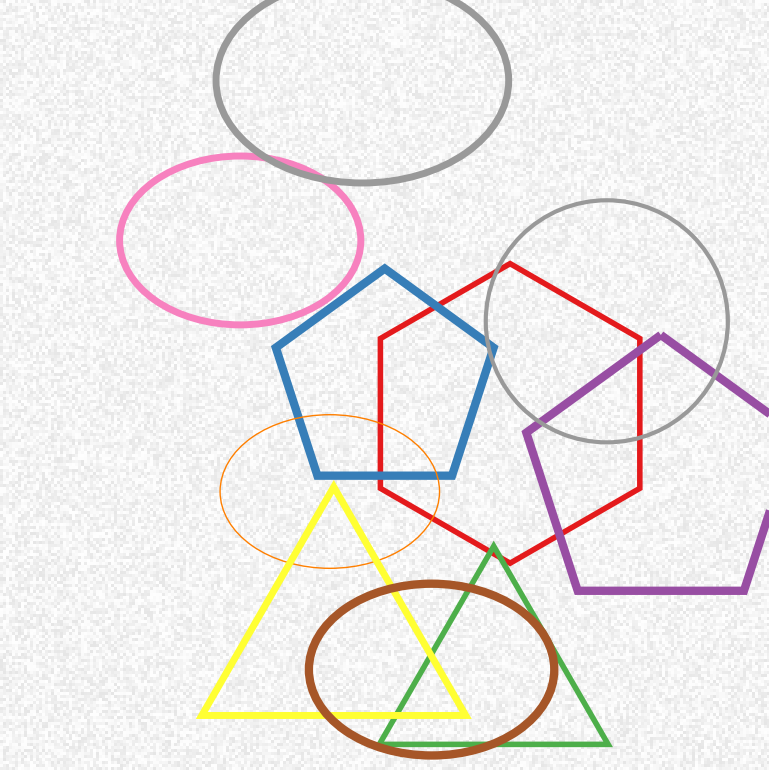[{"shape": "hexagon", "thickness": 2, "radius": 0.97, "center": [0.662, 0.463]}, {"shape": "pentagon", "thickness": 3, "radius": 0.74, "center": [0.5, 0.503]}, {"shape": "triangle", "thickness": 2, "radius": 0.86, "center": [0.641, 0.119]}, {"shape": "pentagon", "thickness": 3, "radius": 0.92, "center": [0.858, 0.381]}, {"shape": "oval", "thickness": 0.5, "radius": 0.71, "center": [0.428, 0.362]}, {"shape": "triangle", "thickness": 2.5, "radius": 0.99, "center": [0.433, 0.17]}, {"shape": "oval", "thickness": 3, "radius": 0.8, "center": [0.561, 0.13]}, {"shape": "oval", "thickness": 2.5, "radius": 0.78, "center": [0.312, 0.688]}, {"shape": "oval", "thickness": 2.5, "radius": 0.95, "center": [0.471, 0.895]}, {"shape": "circle", "thickness": 1.5, "radius": 0.79, "center": [0.788, 0.583]}]